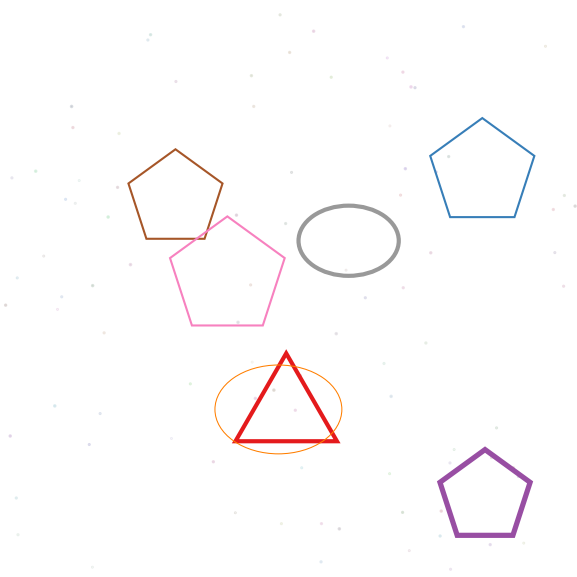[{"shape": "triangle", "thickness": 2, "radius": 0.51, "center": [0.496, 0.286]}, {"shape": "pentagon", "thickness": 1, "radius": 0.47, "center": [0.835, 0.7]}, {"shape": "pentagon", "thickness": 2.5, "radius": 0.41, "center": [0.84, 0.139]}, {"shape": "oval", "thickness": 0.5, "radius": 0.55, "center": [0.482, 0.29]}, {"shape": "pentagon", "thickness": 1, "radius": 0.43, "center": [0.304, 0.655]}, {"shape": "pentagon", "thickness": 1, "radius": 0.52, "center": [0.394, 0.52]}, {"shape": "oval", "thickness": 2, "radius": 0.43, "center": [0.604, 0.582]}]